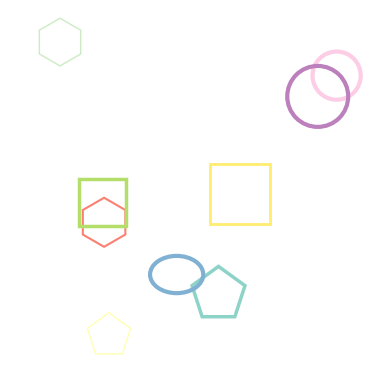[{"shape": "pentagon", "thickness": 2.5, "radius": 0.36, "center": [0.568, 0.236]}, {"shape": "pentagon", "thickness": 1, "radius": 0.3, "center": [0.283, 0.129]}, {"shape": "hexagon", "thickness": 1.5, "radius": 0.32, "center": [0.27, 0.423]}, {"shape": "oval", "thickness": 3, "radius": 0.35, "center": [0.459, 0.287]}, {"shape": "square", "thickness": 2.5, "radius": 0.31, "center": [0.265, 0.474]}, {"shape": "circle", "thickness": 3, "radius": 0.31, "center": [0.874, 0.804]}, {"shape": "circle", "thickness": 3, "radius": 0.4, "center": [0.825, 0.75]}, {"shape": "hexagon", "thickness": 1, "radius": 0.31, "center": [0.156, 0.891]}, {"shape": "square", "thickness": 2, "radius": 0.39, "center": [0.623, 0.496]}]